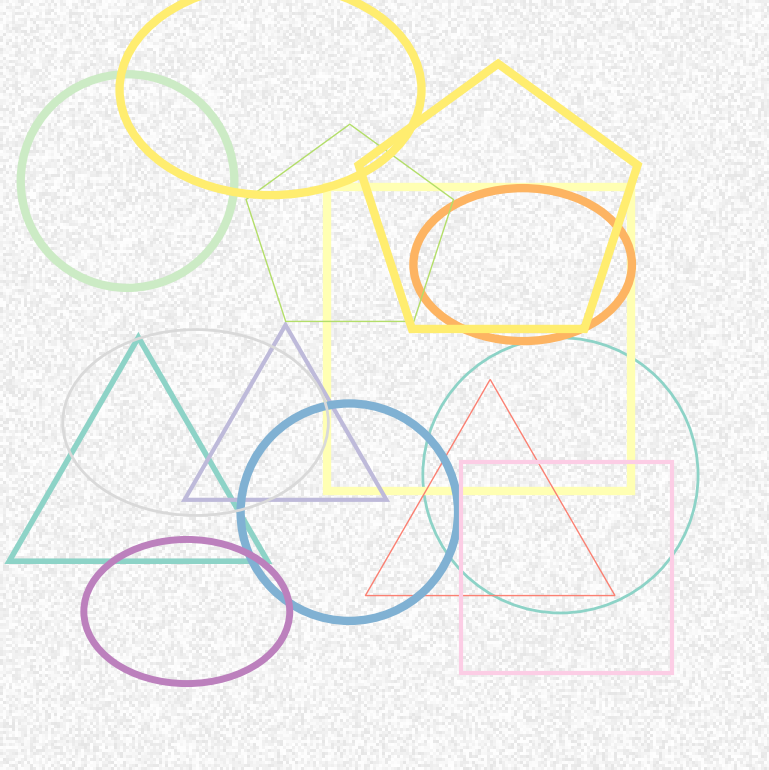[{"shape": "triangle", "thickness": 2, "radius": 0.97, "center": [0.18, 0.368]}, {"shape": "circle", "thickness": 1, "radius": 0.89, "center": [0.728, 0.383]}, {"shape": "square", "thickness": 3, "radius": 0.99, "center": [0.622, 0.559]}, {"shape": "triangle", "thickness": 1.5, "radius": 0.76, "center": [0.371, 0.427]}, {"shape": "triangle", "thickness": 0.5, "radius": 0.94, "center": [0.637, 0.32]}, {"shape": "circle", "thickness": 3, "radius": 0.71, "center": [0.454, 0.335]}, {"shape": "oval", "thickness": 3, "radius": 0.71, "center": [0.679, 0.656]}, {"shape": "pentagon", "thickness": 0.5, "radius": 0.71, "center": [0.454, 0.697]}, {"shape": "square", "thickness": 1.5, "radius": 0.68, "center": [0.736, 0.263]}, {"shape": "oval", "thickness": 1, "radius": 0.86, "center": [0.254, 0.451]}, {"shape": "oval", "thickness": 2.5, "radius": 0.67, "center": [0.243, 0.206]}, {"shape": "circle", "thickness": 3, "radius": 0.69, "center": [0.166, 0.765]}, {"shape": "oval", "thickness": 3, "radius": 0.98, "center": [0.351, 0.884]}, {"shape": "pentagon", "thickness": 3, "radius": 0.95, "center": [0.647, 0.727]}]